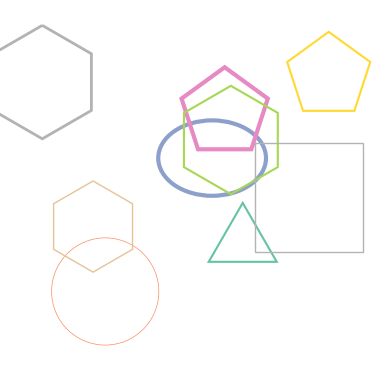[{"shape": "triangle", "thickness": 1.5, "radius": 0.51, "center": [0.63, 0.371]}, {"shape": "circle", "thickness": 0.5, "radius": 0.7, "center": [0.273, 0.243]}, {"shape": "oval", "thickness": 3, "radius": 0.7, "center": [0.551, 0.589]}, {"shape": "pentagon", "thickness": 3, "radius": 0.59, "center": [0.584, 0.708]}, {"shape": "hexagon", "thickness": 1.5, "radius": 0.7, "center": [0.6, 0.636]}, {"shape": "pentagon", "thickness": 1.5, "radius": 0.57, "center": [0.854, 0.804]}, {"shape": "hexagon", "thickness": 1, "radius": 0.59, "center": [0.242, 0.412]}, {"shape": "square", "thickness": 1, "radius": 0.7, "center": [0.803, 0.487]}, {"shape": "hexagon", "thickness": 2, "radius": 0.74, "center": [0.11, 0.787]}]